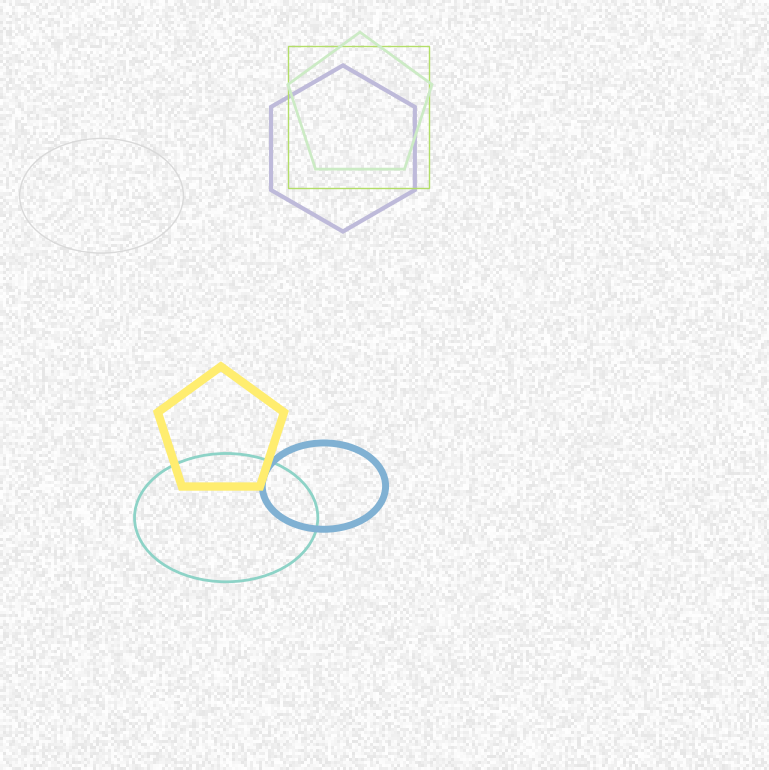[{"shape": "oval", "thickness": 1, "radius": 0.6, "center": [0.294, 0.328]}, {"shape": "hexagon", "thickness": 1.5, "radius": 0.54, "center": [0.445, 0.807]}, {"shape": "oval", "thickness": 2.5, "radius": 0.4, "center": [0.421, 0.369]}, {"shape": "square", "thickness": 0.5, "radius": 0.46, "center": [0.465, 0.848]}, {"shape": "oval", "thickness": 0.5, "radius": 0.53, "center": [0.132, 0.746]}, {"shape": "pentagon", "thickness": 1, "radius": 0.49, "center": [0.468, 0.86]}, {"shape": "pentagon", "thickness": 3, "radius": 0.43, "center": [0.287, 0.438]}]